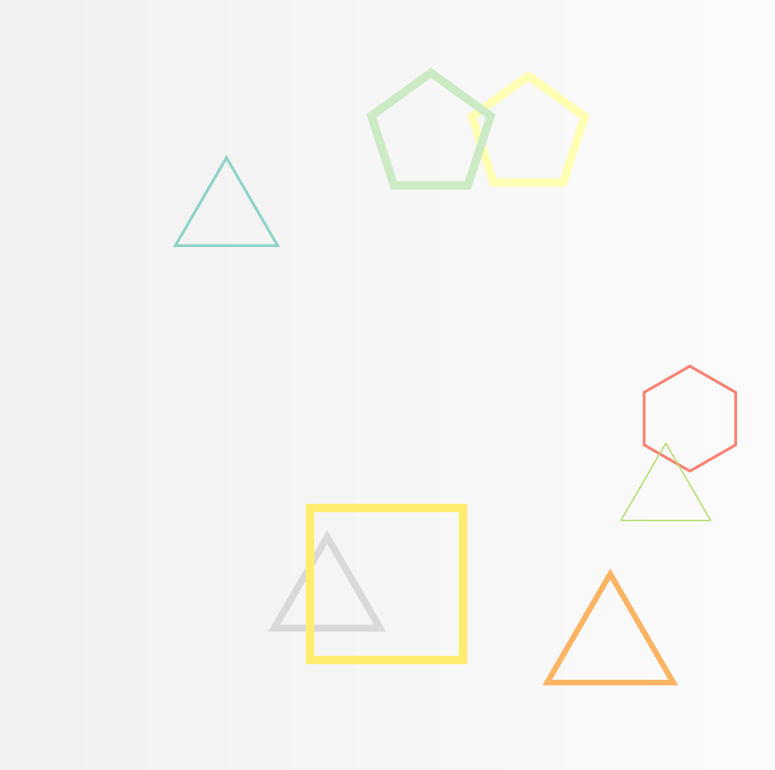[{"shape": "triangle", "thickness": 1, "radius": 0.38, "center": [0.292, 0.719]}, {"shape": "pentagon", "thickness": 3, "radius": 0.38, "center": [0.682, 0.825]}, {"shape": "hexagon", "thickness": 1, "radius": 0.34, "center": [0.89, 0.456]}, {"shape": "triangle", "thickness": 2, "radius": 0.47, "center": [0.787, 0.161]}, {"shape": "triangle", "thickness": 0.5, "radius": 0.33, "center": [0.859, 0.357]}, {"shape": "triangle", "thickness": 2.5, "radius": 0.39, "center": [0.422, 0.224]}, {"shape": "pentagon", "thickness": 3, "radius": 0.4, "center": [0.556, 0.825]}, {"shape": "square", "thickness": 3, "radius": 0.49, "center": [0.499, 0.241]}]